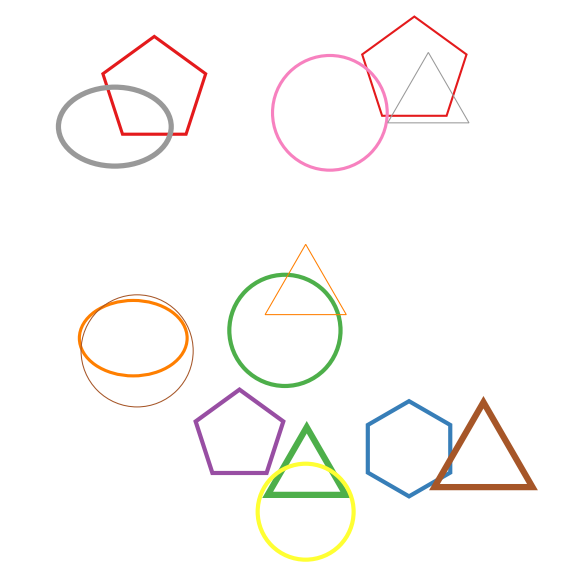[{"shape": "pentagon", "thickness": 1.5, "radius": 0.47, "center": [0.267, 0.842]}, {"shape": "pentagon", "thickness": 1, "radius": 0.47, "center": [0.717, 0.875]}, {"shape": "hexagon", "thickness": 2, "radius": 0.41, "center": [0.708, 0.222]}, {"shape": "triangle", "thickness": 3, "radius": 0.39, "center": [0.531, 0.181]}, {"shape": "circle", "thickness": 2, "radius": 0.48, "center": [0.493, 0.427]}, {"shape": "pentagon", "thickness": 2, "radius": 0.4, "center": [0.415, 0.245]}, {"shape": "triangle", "thickness": 0.5, "radius": 0.41, "center": [0.529, 0.495]}, {"shape": "oval", "thickness": 1.5, "radius": 0.47, "center": [0.231, 0.414]}, {"shape": "circle", "thickness": 2, "radius": 0.42, "center": [0.529, 0.113]}, {"shape": "triangle", "thickness": 3, "radius": 0.49, "center": [0.837, 0.205]}, {"shape": "circle", "thickness": 0.5, "radius": 0.49, "center": [0.237, 0.392]}, {"shape": "circle", "thickness": 1.5, "radius": 0.5, "center": [0.571, 0.804]}, {"shape": "oval", "thickness": 2.5, "radius": 0.49, "center": [0.199, 0.78]}, {"shape": "triangle", "thickness": 0.5, "radius": 0.41, "center": [0.742, 0.827]}]